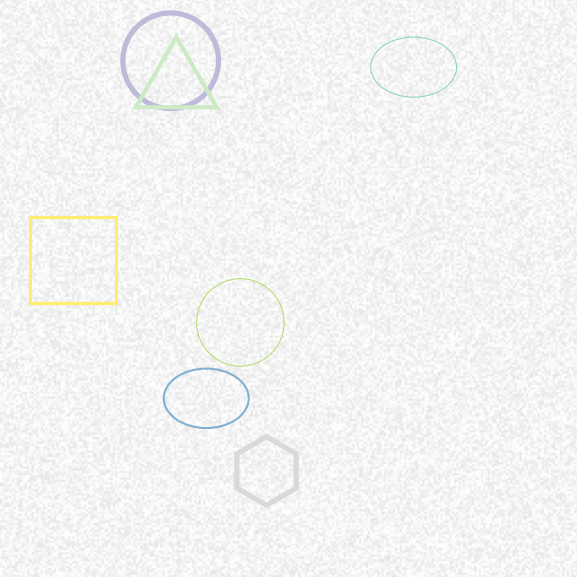[{"shape": "oval", "thickness": 0.5, "radius": 0.37, "center": [0.716, 0.883]}, {"shape": "circle", "thickness": 2.5, "radius": 0.41, "center": [0.296, 0.894]}, {"shape": "oval", "thickness": 1, "radius": 0.37, "center": [0.357, 0.309]}, {"shape": "circle", "thickness": 0.5, "radius": 0.38, "center": [0.416, 0.441]}, {"shape": "hexagon", "thickness": 2.5, "radius": 0.3, "center": [0.461, 0.184]}, {"shape": "triangle", "thickness": 2, "radius": 0.41, "center": [0.305, 0.854]}, {"shape": "square", "thickness": 1.5, "radius": 0.37, "center": [0.126, 0.549]}]